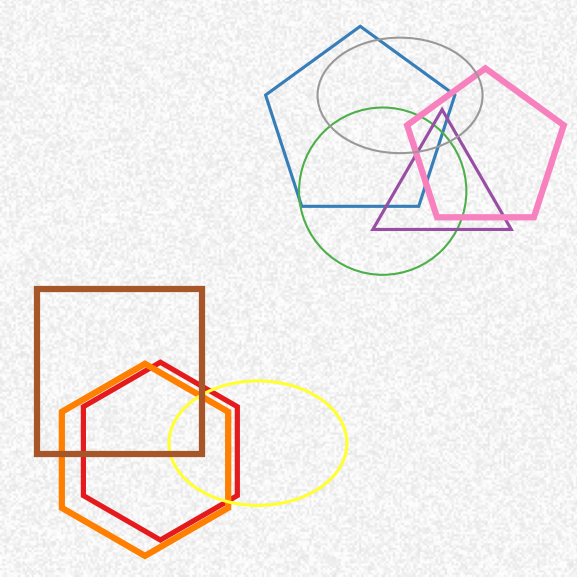[{"shape": "hexagon", "thickness": 2.5, "radius": 0.77, "center": [0.278, 0.218]}, {"shape": "pentagon", "thickness": 1.5, "radius": 0.86, "center": [0.624, 0.781]}, {"shape": "circle", "thickness": 1, "radius": 0.72, "center": [0.663, 0.668]}, {"shape": "triangle", "thickness": 1.5, "radius": 0.69, "center": [0.765, 0.671]}, {"shape": "hexagon", "thickness": 3, "radius": 0.83, "center": [0.251, 0.203]}, {"shape": "oval", "thickness": 1.5, "radius": 0.77, "center": [0.447, 0.232]}, {"shape": "square", "thickness": 3, "radius": 0.72, "center": [0.207, 0.356]}, {"shape": "pentagon", "thickness": 3, "radius": 0.71, "center": [0.841, 0.738]}, {"shape": "oval", "thickness": 1, "radius": 0.71, "center": [0.693, 0.834]}]